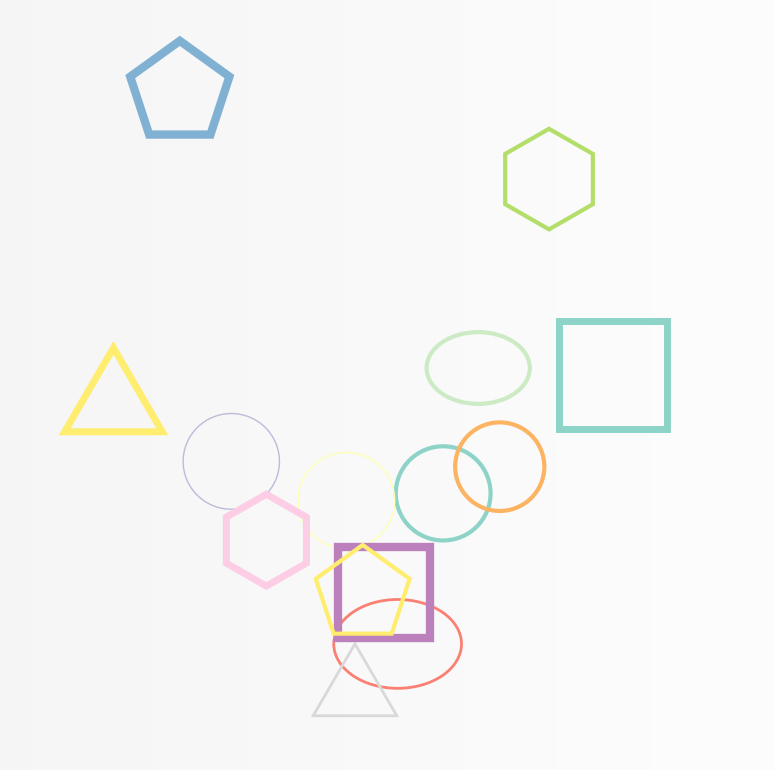[{"shape": "square", "thickness": 2.5, "radius": 0.35, "center": [0.791, 0.513]}, {"shape": "circle", "thickness": 1.5, "radius": 0.31, "center": [0.572, 0.359]}, {"shape": "circle", "thickness": 0.5, "radius": 0.31, "center": [0.447, 0.35]}, {"shape": "circle", "thickness": 0.5, "radius": 0.31, "center": [0.298, 0.401]}, {"shape": "oval", "thickness": 1, "radius": 0.41, "center": [0.513, 0.164]}, {"shape": "pentagon", "thickness": 3, "radius": 0.34, "center": [0.232, 0.88]}, {"shape": "circle", "thickness": 1.5, "radius": 0.29, "center": [0.645, 0.394]}, {"shape": "hexagon", "thickness": 1.5, "radius": 0.33, "center": [0.708, 0.767]}, {"shape": "hexagon", "thickness": 2.5, "radius": 0.3, "center": [0.344, 0.299]}, {"shape": "triangle", "thickness": 1, "radius": 0.31, "center": [0.458, 0.102]}, {"shape": "square", "thickness": 3, "radius": 0.3, "center": [0.496, 0.231]}, {"shape": "oval", "thickness": 1.5, "radius": 0.33, "center": [0.617, 0.522]}, {"shape": "pentagon", "thickness": 1.5, "radius": 0.32, "center": [0.468, 0.229]}, {"shape": "triangle", "thickness": 2.5, "radius": 0.36, "center": [0.146, 0.476]}]